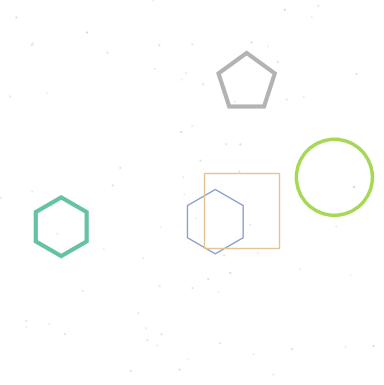[{"shape": "hexagon", "thickness": 3, "radius": 0.38, "center": [0.159, 0.411]}, {"shape": "hexagon", "thickness": 1, "radius": 0.42, "center": [0.559, 0.424]}, {"shape": "circle", "thickness": 2.5, "radius": 0.49, "center": [0.869, 0.539]}, {"shape": "square", "thickness": 1, "radius": 0.49, "center": [0.627, 0.454]}, {"shape": "pentagon", "thickness": 3, "radius": 0.38, "center": [0.641, 0.786]}]